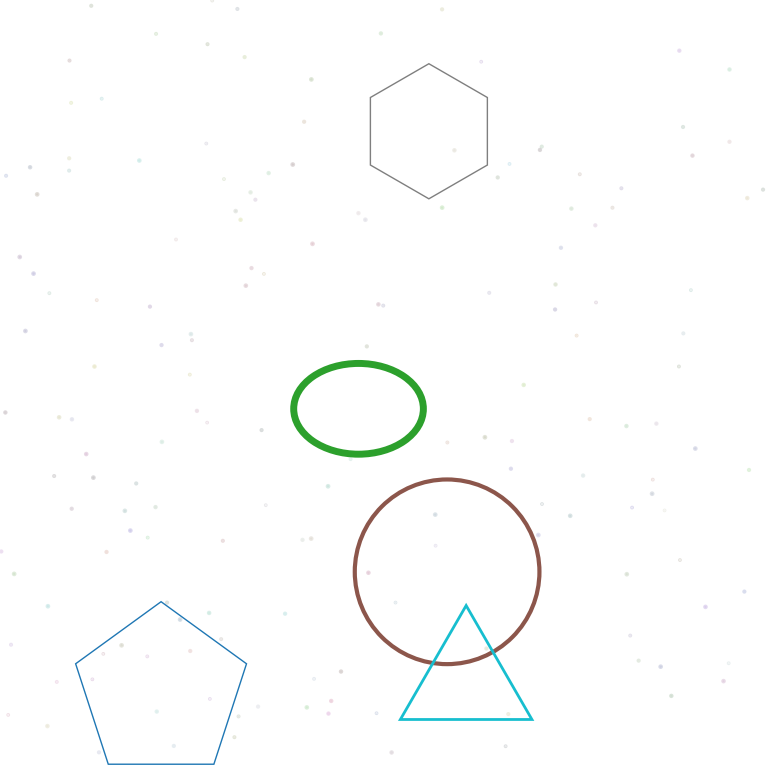[{"shape": "pentagon", "thickness": 0.5, "radius": 0.58, "center": [0.209, 0.102]}, {"shape": "oval", "thickness": 2.5, "radius": 0.42, "center": [0.466, 0.469]}, {"shape": "circle", "thickness": 1.5, "radius": 0.6, "center": [0.581, 0.257]}, {"shape": "hexagon", "thickness": 0.5, "radius": 0.44, "center": [0.557, 0.83]}, {"shape": "triangle", "thickness": 1, "radius": 0.49, "center": [0.605, 0.115]}]